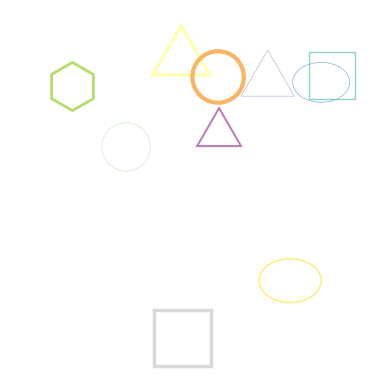[{"shape": "square", "thickness": 1, "radius": 0.3, "center": [0.862, 0.804]}, {"shape": "triangle", "thickness": 2.5, "radius": 0.42, "center": [0.47, 0.848]}, {"shape": "triangle", "thickness": 0.5, "radius": 0.4, "center": [0.695, 0.79]}, {"shape": "oval", "thickness": 0.5, "radius": 0.37, "center": [0.834, 0.786]}, {"shape": "circle", "thickness": 3, "radius": 0.33, "center": [0.567, 0.8]}, {"shape": "hexagon", "thickness": 2, "radius": 0.31, "center": [0.188, 0.775]}, {"shape": "square", "thickness": 2.5, "radius": 0.36, "center": [0.474, 0.123]}, {"shape": "triangle", "thickness": 1.5, "radius": 0.33, "center": [0.569, 0.653]}, {"shape": "circle", "thickness": 0.5, "radius": 0.31, "center": [0.328, 0.618]}, {"shape": "oval", "thickness": 1, "radius": 0.4, "center": [0.754, 0.271]}]